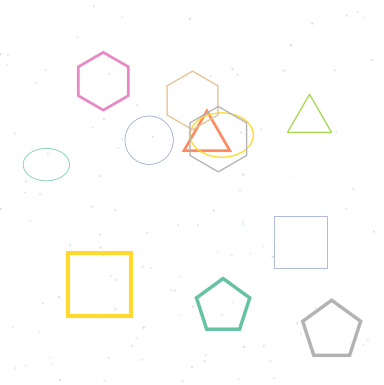[{"shape": "oval", "thickness": 0.5, "radius": 0.3, "center": [0.12, 0.572]}, {"shape": "pentagon", "thickness": 2.5, "radius": 0.36, "center": [0.58, 0.204]}, {"shape": "triangle", "thickness": 2, "radius": 0.34, "center": [0.537, 0.643]}, {"shape": "circle", "thickness": 0.5, "radius": 0.31, "center": [0.387, 0.636]}, {"shape": "square", "thickness": 0.5, "radius": 0.34, "center": [0.78, 0.372]}, {"shape": "hexagon", "thickness": 2, "radius": 0.38, "center": [0.268, 0.789]}, {"shape": "triangle", "thickness": 1, "radius": 0.33, "center": [0.804, 0.689]}, {"shape": "square", "thickness": 3, "radius": 0.41, "center": [0.259, 0.261]}, {"shape": "oval", "thickness": 1, "radius": 0.41, "center": [0.576, 0.649]}, {"shape": "hexagon", "thickness": 1, "radius": 0.38, "center": [0.5, 0.739]}, {"shape": "hexagon", "thickness": 1, "radius": 0.42, "center": [0.567, 0.639]}, {"shape": "pentagon", "thickness": 2.5, "radius": 0.4, "center": [0.862, 0.141]}]